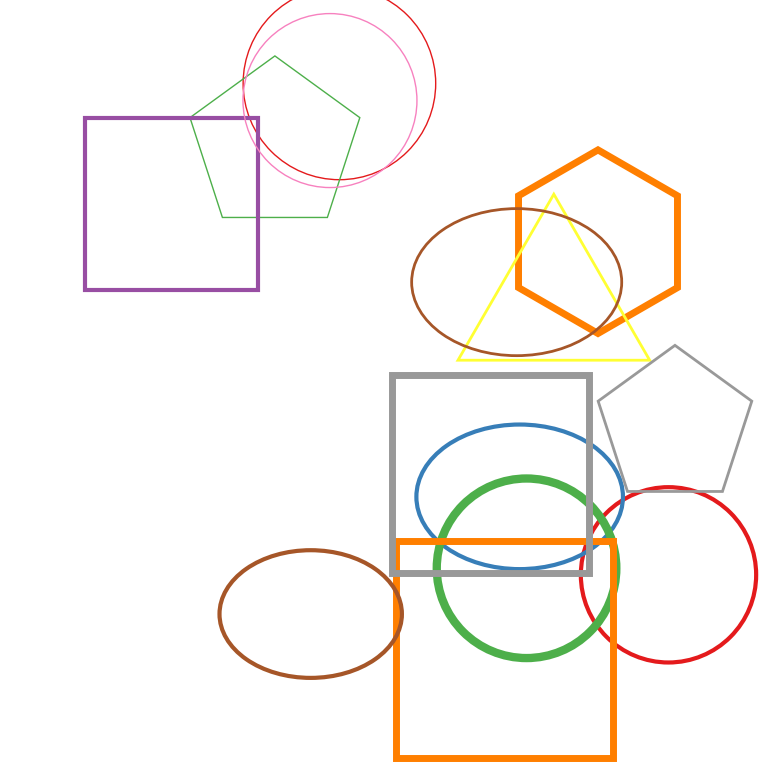[{"shape": "circle", "thickness": 1.5, "radius": 0.57, "center": [0.868, 0.253]}, {"shape": "circle", "thickness": 0.5, "radius": 0.63, "center": [0.441, 0.892]}, {"shape": "oval", "thickness": 1.5, "radius": 0.67, "center": [0.675, 0.355]}, {"shape": "circle", "thickness": 3, "radius": 0.58, "center": [0.684, 0.262]}, {"shape": "pentagon", "thickness": 0.5, "radius": 0.58, "center": [0.357, 0.811]}, {"shape": "square", "thickness": 1.5, "radius": 0.56, "center": [0.223, 0.735]}, {"shape": "square", "thickness": 2.5, "radius": 0.7, "center": [0.655, 0.156]}, {"shape": "hexagon", "thickness": 2.5, "radius": 0.6, "center": [0.777, 0.686]}, {"shape": "triangle", "thickness": 1, "radius": 0.72, "center": [0.719, 0.604]}, {"shape": "oval", "thickness": 1, "radius": 0.68, "center": [0.671, 0.634]}, {"shape": "oval", "thickness": 1.5, "radius": 0.59, "center": [0.404, 0.203]}, {"shape": "circle", "thickness": 0.5, "radius": 0.56, "center": [0.429, 0.869]}, {"shape": "square", "thickness": 2.5, "radius": 0.64, "center": [0.637, 0.385]}, {"shape": "pentagon", "thickness": 1, "radius": 0.52, "center": [0.877, 0.447]}]